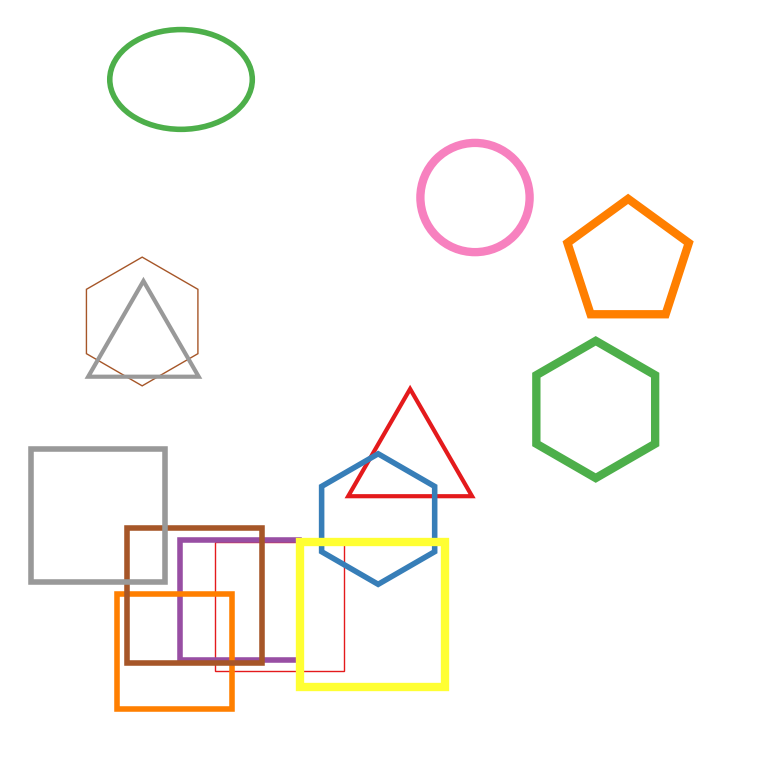[{"shape": "square", "thickness": 0.5, "radius": 0.42, "center": [0.363, 0.212]}, {"shape": "triangle", "thickness": 1.5, "radius": 0.46, "center": [0.533, 0.402]}, {"shape": "hexagon", "thickness": 2, "radius": 0.42, "center": [0.491, 0.326]}, {"shape": "hexagon", "thickness": 3, "radius": 0.45, "center": [0.774, 0.468]}, {"shape": "oval", "thickness": 2, "radius": 0.46, "center": [0.235, 0.897]}, {"shape": "square", "thickness": 2, "radius": 0.39, "center": [0.311, 0.221]}, {"shape": "pentagon", "thickness": 3, "radius": 0.41, "center": [0.816, 0.659]}, {"shape": "square", "thickness": 2, "radius": 0.37, "center": [0.226, 0.153]}, {"shape": "square", "thickness": 3, "radius": 0.47, "center": [0.484, 0.202]}, {"shape": "hexagon", "thickness": 0.5, "radius": 0.42, "center": [0.185, 0.582]}, {"shape": "square", "thickness": 2, "radius": 0.44, "center": [0.253, 0.227]}, {"shape": "circle", "thickness": 3, "radius": 0.35, "center": [0.617, 0.743]}, {"shape": "triangle", "thickness": 1.5, "radius": 0.41, "center": [0.186, 0.552]}, {"shape": "square", "thickness": 2, "radius": 0.43, "center": [0.127, 0.33]}]